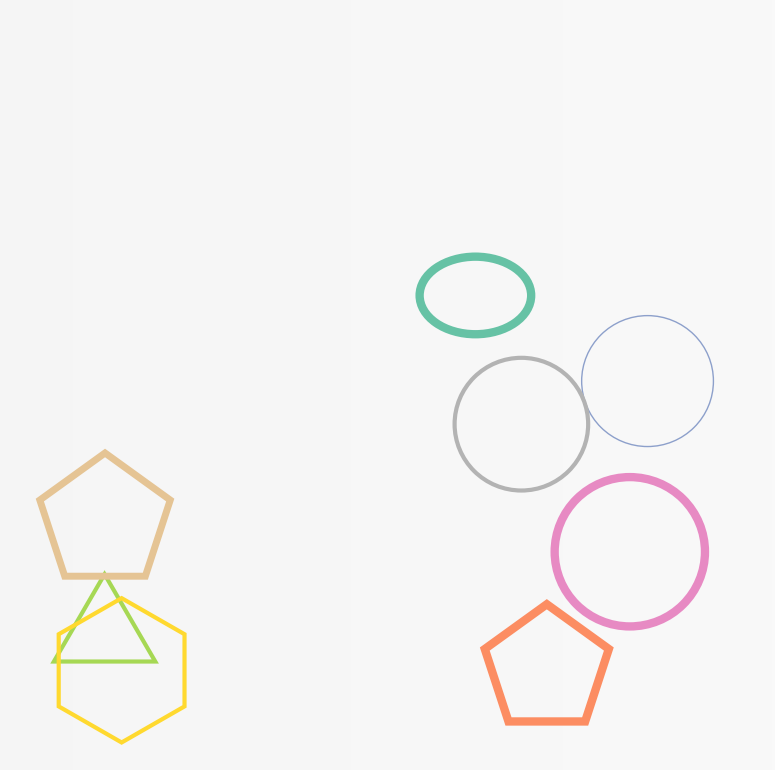[{"shape": "oval", "thickness": 3, "radius": 0.36, "center": [0.613, 0.616]}, {"shape": "pentagon", "thickness": 3, "radius": 0.42, "center": [0.706, 0.131]}, {"shape": "circle", "thickness": 0.5, "radius": 0.43, "center": [0.836, 0.505]}, {"shape": "circle", "thickness": 3, "radius": 0.48, "center": [0.813, 0.283]}, {"shape": "triangle", "thickness": 1.5, "radius": 0.38, "center": [0.135, 0.179]}, {"shape": "hexagon", "thickness": 1.5, "radius": 0.47, "center": [0.157, 0.129]}, {"shape": "pentagon", "thickness": 2.5, "radius": 0.44, "center": [0.136, 0.323]}, {"shape": "circle", "thickness": 1.5, "radius": 0.43, "center": [0.673, 0.449]}]